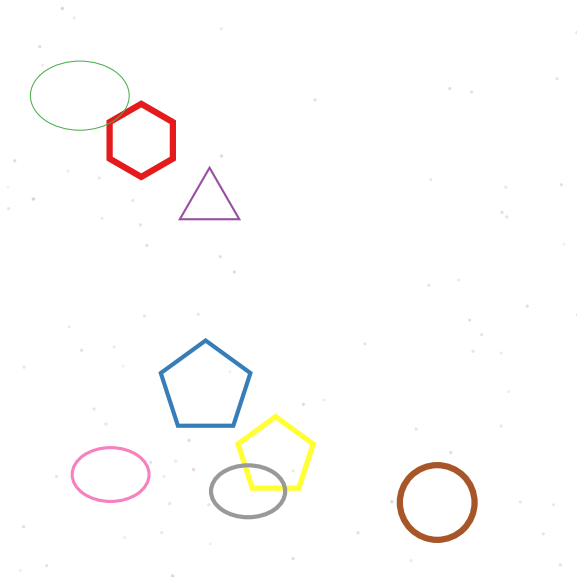[{"shape": "hexagon", "thickness": 3, "radius": 0.32, "center": [0.245, 0.756]}, {"shape": "pentagon", "thickness": 2, "radius": 0.41, "center": [0.356, 0.328]}, {"shape": "oval", "thickness": 0.5, "radius": 0.43, "center": [0.138, 0.833]}, {"shape": "triangle", "thickness": 1, "radius": 0.3, "center": [0.363, 0.649]}, {"shape": "pentagon", "thickness": 2.5, "radius": 0.34, "center": [0.477, 0.209]}, {"shape": "circle", "thickness": 3, "radius": 0.32, "center": [0.757, 0.129]}, {"shape": "oval", "thickness": 1.5, "radius": 0.33, "center": [0.192, 0.177]}, {"shape": "oval", "thickness": 2, "radius": 0.32, "center": [0.43, 0.148]}]